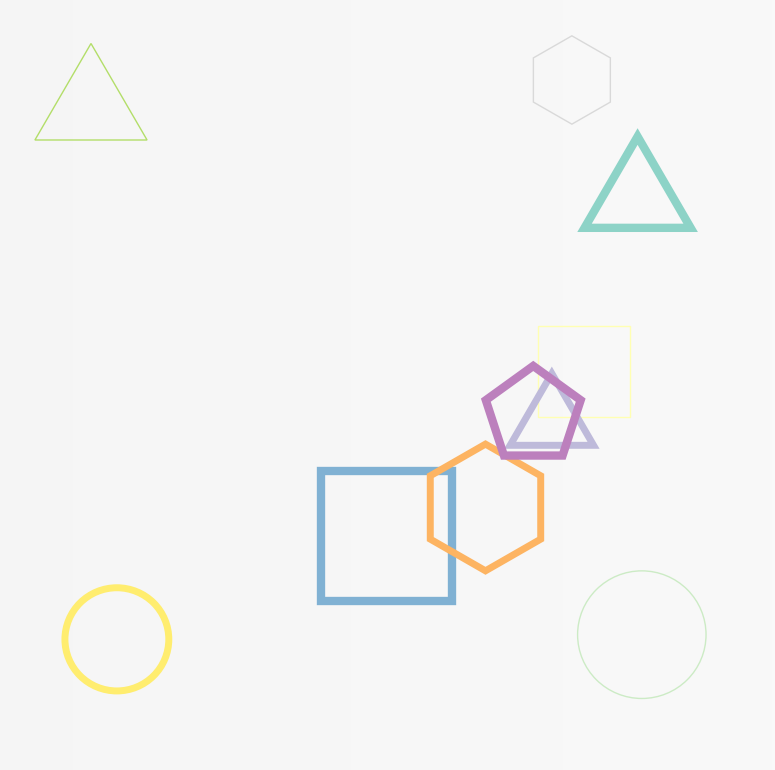[{"shape": "triangle", "thickness": 3, "radius": 0.4, "center": [0.823, 0.744]}, {"shape": "square", "thickness": 0.5, "radius": 0.3, "center": [0.753, 0.518]}, {"shape": "triangle", "thickness": 2.5, "radius": 0.31, "center": [0.712, 0.453]}, {"shape": "square", "thickness": 3, "radius": 0.42, "center": [0.499, 0.304]}, {"shape": "hexagon", "thickness": 2.5, "radius": 0.41, "center": [0.626, 0.341]}, {"shape": "triangle", "thickness": 0.5, "radius": 0.42, "center": [0.117, 0.86]}, {"shape": "hexagon", "thickness": 0.5, "radius": 0.29, "center": [0.738, 0.896]}, {"shape": "pentagon", "thickness": 3, "radius": 0.32, "center": [0.688, 0.46]}, {"shape": "circle", "thickness": 0.5, "radius": 0.41, "center": [0.828, 0.176]}, {"shape": "circle", "thickness": 2.5, "radius": 0.34, "center": [0.151, 0.17]}]